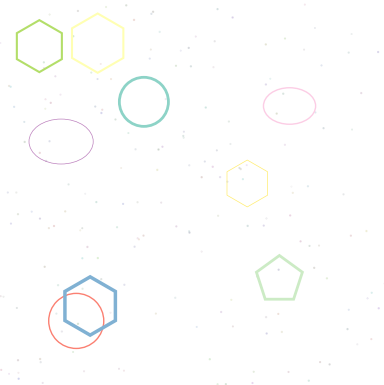[{"shape": "circle", "thickness": 2, "radius": 0.32, "center": [0.374, 0.735]}, {"shape": "hexagon", "thickness": 1.5, "radius": 0.39, "center": [0.254, 0.888]}, {"shape": "circle", "thickness": 1, "radius": 0.36, "center": [0.198, 0.166]}, {"shape": "hexagon", "thickness": 2.5, "radius": 0.38, "center": [0.234, 0.205]}, {"shape": "hexagon", "thickness": 1.5, "radius": 0.34, "center": [0.102, 0.88]}, {"shape": "oval", "thickness": 1, "radius": 0.34, "center": [0.752, 0.725]}, {"shape": "oval", "thickness": 0.5, "radius": 0.42, "center": [0.159, 0.632]}, {"shape": "pentagon", "thickness": 2, "radius": 0.31, "center": [0.726, 0.274]}, {"shape": "hexagon", "thickness": 0.5, "radius": 0.3, "center": [0.642, 0.523]}]